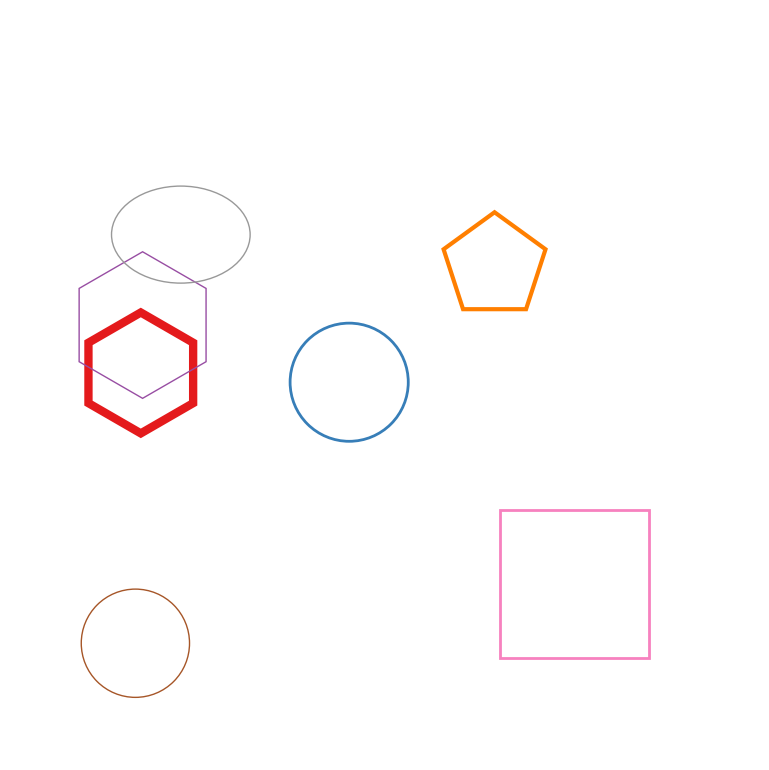[{"shape": "hexagon", "thickness": 3, "radius": 0.39, "center": [0.183, 0.516]}, {"shape": "circle", "thickness": 1, "radius": 0.38, "center": [0.453, 0.504]}, {"shape": "hexagon", "thickness": 0.5, "radius": 0.48, "center": [0.185, 0.578]}, {"shape": "pentagon", "thickness": 1.5, "radius": 0.35, "center": [0.642, 0.655]}, {"shape": "circle", "thickness": 0.5, "radius": 0.35, "center": [0.176, 0.165]}, {"shape": "square", "thickness": 1, "radius": 0.48, "center": [0.746, 0.242]}, {"shape": "oval", "thickness": 0.5, "radius": 0.45, "center": [0.235, 0.695]}]